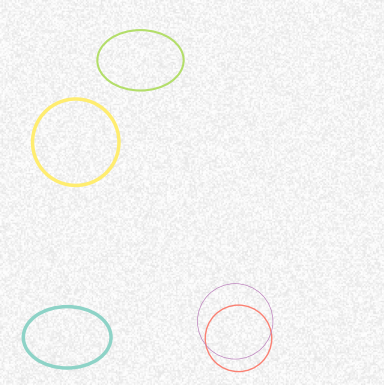[{"shape": "oval", "thickness": 2.5, "radius": 0.57, "center": [0.174, 0.124]}, {"shape": "circle", "thickness": 1, "radius": 0.43, "center": [0.619, 0.121]}, {"shape": "oval", "thickness": 1.5, "radius": 0.56, "center": [0.365, 0.843]}, {"shape": "circle", "thickness": 0.5, "radius": 0.49, "center": [0.611, 0.165]}, {"shape": "circle", "thickness": 2.5, "radius": 0.56, "center": [0.197, 0.631]}]